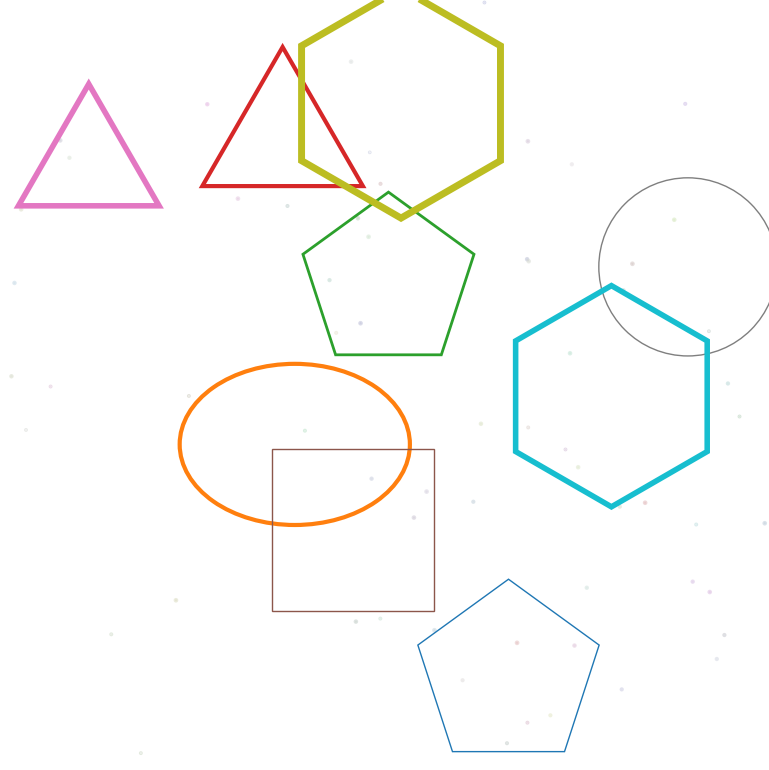[{"shape": "pentagon", "thickness": 0.5, "radius": 0.62, "center": [0.66, 0.124]}, {"shape": "oval", "thickness": 1.5, "radius": 0.75, "center": [0.383, 0.423]}, {"shape": "pentagon", "thickness": 1, "radius": 0.58, "center": [0.504, 0.634]}, {"shape": "triangle", "thickness": 1.5, "radius": 0.6, "center": [0.367, 0.819]}, {"shape": "square", "thickness": 0.5, "radius": 0.53, "center": [0.458, 0.312]}, {"shape": "triangle", "thickness": 2, "radius": 0.53, "center": [0.115, 0.785]}, {"shape": "circle", "thickness": 0.5, "radius": 0.58, "center": [0.893, 0.653]}, {"shape": "hexagon", "thickness": 2.5, "radius": 0.75, "center": [0.521, 0.866]}, {"shape": "hexagon", "thickness": 2, "radius": 0.72, "center": [0.794, 0.485]}]